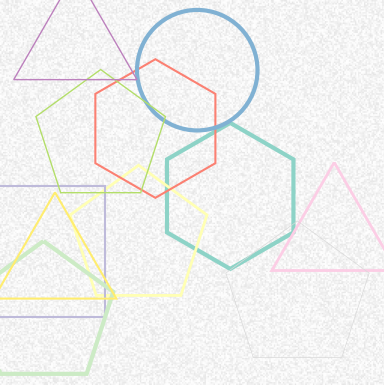[{"shape": "hexagon", "thickness": 3, "radius": 0.95, "center": [0.598, 0.491]}, {"shape": "pentagon", "thickness": 2, "radius": 0.93, "center": [0.36, 0.384]}, {"shape": "square", "thickness": 1.5, "radius": 0.85, "center": [0.103, 0.346]}, {"shape": "hexagon", "thickness": 1.5, "radius": 0.9, "center": [0.404, 0.666]}, {"shape": "circle", "thickness": 3, "radius": 0.78, "center": [0.512, 0.818]}, {"shape": "pentagon", "thickness": 1, "radius": 0.88, "center": [0.261, 0.643]}, {"shape": "triangle", "thickness": 2, "radius": 0.94, "center": [0.868, 0.391]}, {"shape": "pentagon", "thickness": 0.5, "radius": 0.98, "center": [0.773, 0.23]}, {"shape": "triangle", "thickness": 1, "radius": 0.92, "center": [0.196, 0.886]}, {"shape": "pentagon", "thickness": 3, "radius": 0.95, "center": [0.113, 0.183]}, {"shape": "triangle", "thickness": 1.5, "radius": 0.92, "center": [0.143, 0.316]}]